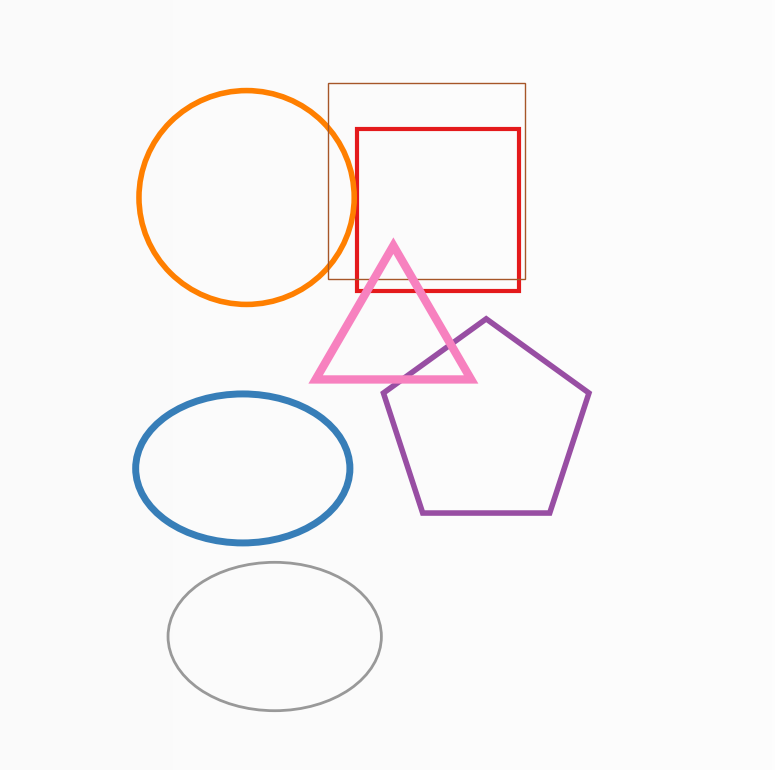[{"shape": "square", "thickness": 1.5, "radius": 0.53, "center": [0.565, 0.727]}, {"shape": "oval", "thickness": 2.5, "radius": 0.69, "center": [0.313, 0.392]}, {"shape": "pentagon", "thickness": 2, "radius": 0.7, "center": [0.627, 0.447]}, {"shape": "circle", "thickness": 2, "radius": 0.69, "center": [0.318, 0.744]}, {"shape": "square", "thickness": 0.5, "radius": 0.63, "center": [0.55, 0.765]}, {"shape": "triangle", "thickness": 3, "radius": 0.58, "center": [0.508, 0.565]}, {"shape": "oval", "thickness": 1, "radius": 0.69, "center": [0.354, 0.173]}]